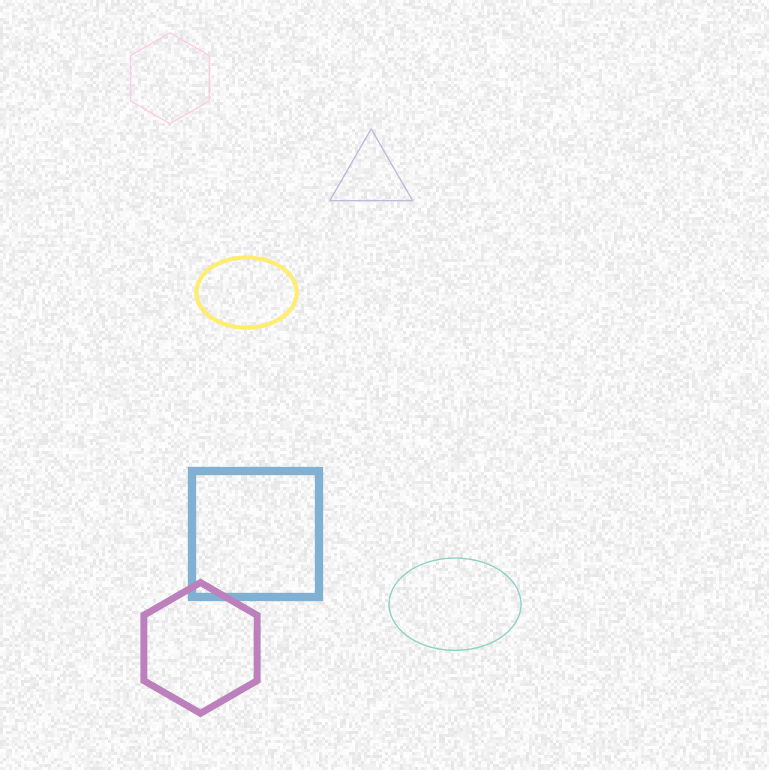[{"shape": "oval", "thickness": 0.5, "radius": 0.43, "center": [0.591, 0.215]}, {"shape": "triangle", "thickness": 0.5, "radius": 0.31, "center": [0.482, 0.77]}, {"shape": "square", "thickness": 3, "radius": 0.41, "center": [0.332, 0.307]}, {"shape": "hexagon", "thickness": 0.5, "radius": 0.3, "center": [0.221, 0.898]}, {"shape": "hexagon", "thickness": 2.5, "radius": 0.42, "center": [0.26, 0.159]}, {"shape": "oval", "thickness": 1.5, "radius": 0.33, "center": [0.32, 0.62]}]